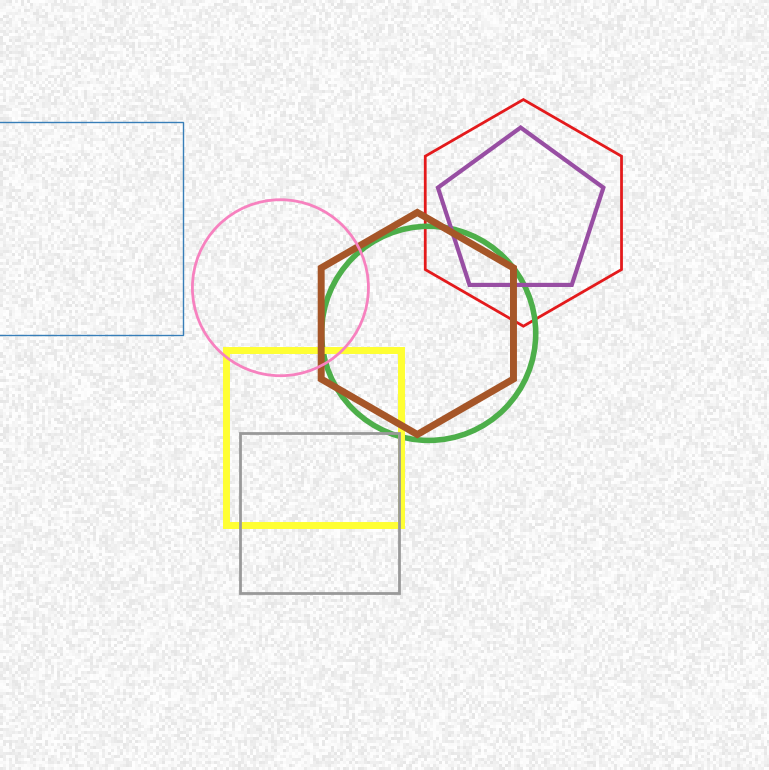[{"shape": "hexagon", "thickness": 1, "radius": 0.74, "center": [0.68, 0.724]}, {"shape": "square", "thickness": 0.5, "radius": 0.69, "center": [0.1, 0.703]}, {"shape": "circle", "thickness": 2, "radius": 0.7, "center": [0.557, 0.567]}, {"shape": "pentagon", "thickness": 1.5, "radius": 0.56, "center": [0.676, 0.721]}, {"shape": "square", "thickness": 2.5, "radius": 0.57, "center": [0.407, 0.432]}, {"shape": "hexagon", "thickness": 2.5, "radius": 0.72, "center": [0.542, 0.58]}, {"shape": "circle", "thickness": 1, "radius": 0.57, "center": [0.364, 0.626]}, {"shape": "square", "thickness": 1, "radius": 0.52, "center": [0.415, 0.334]}]